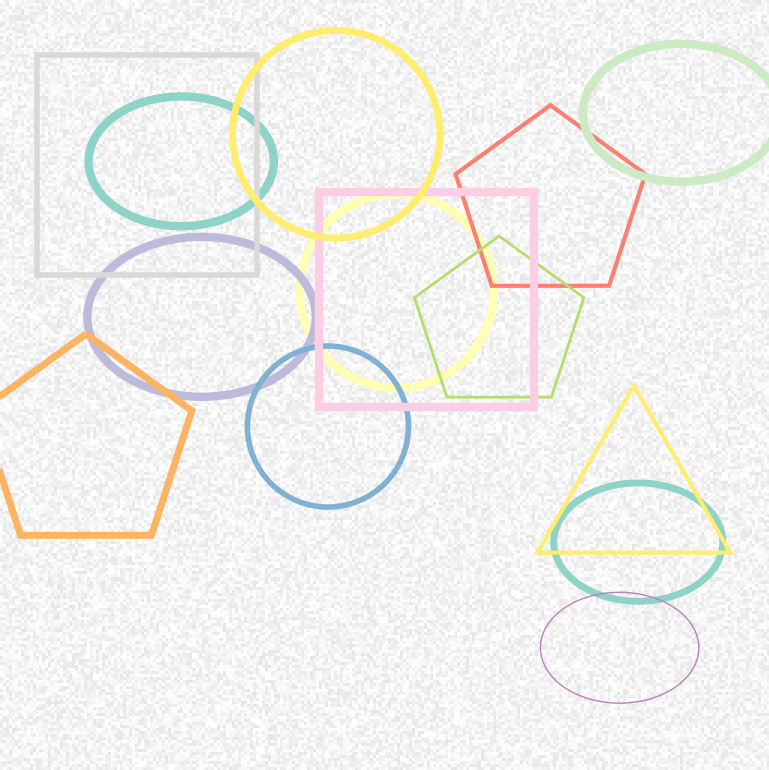[{"shape": "oval", "thickness": 2.5, "radius": 0.55, "center": [0.829, 0.296]}, {"shape": "oval", "thickness": 3, "radius": 0.6, "center": [0.235, 0.79]}, {"shape": "circle", "thickness": 3, "radius": 0.63, "center": [0.515, 0.622]}, {"shape": "oval", "thickness": 3, "radius": 0.74, "center": [0.262, 0.589]}, {"shape": "pentagon", "thickness": 1.5, "radius": 0.65, "center": [0.715, 0.734]}, {"shape": "circle", "thickness": 2, "radius": 0.52, "center": [0.426, 0.446]}, {"shape": "pentagon", "thickness": 2.5, "radius": 0.72, "center": [0.112, 0.422]}, {"shape": "pentagon", "thickness": 1, "radius": 0.58, "center": [0.648, 0.578]}, {"shape": "square", "thickness": 3, "radius": 0.7, "center": [0.554, 0.611]}, {"shape": "square", "thickness": 2, "radius": 0.71, "center": [0.191, 0.785]}, {"shape": "oval", "thickness": 0.5, "radius": 0.51, "center": [0.805, 0.159]}, {"shape": "oval", "thickness": 3, "radius": 0.64, "center": [0.885, 0.854]}, {"shape": "triangle", "thickness": 1.5, "radius": 0.72, "center": [0.823, 0.355]}, {"shape": "circle", "thickness": 2.5, "radius": 0.67, "center": [0.437, 0.826]}]